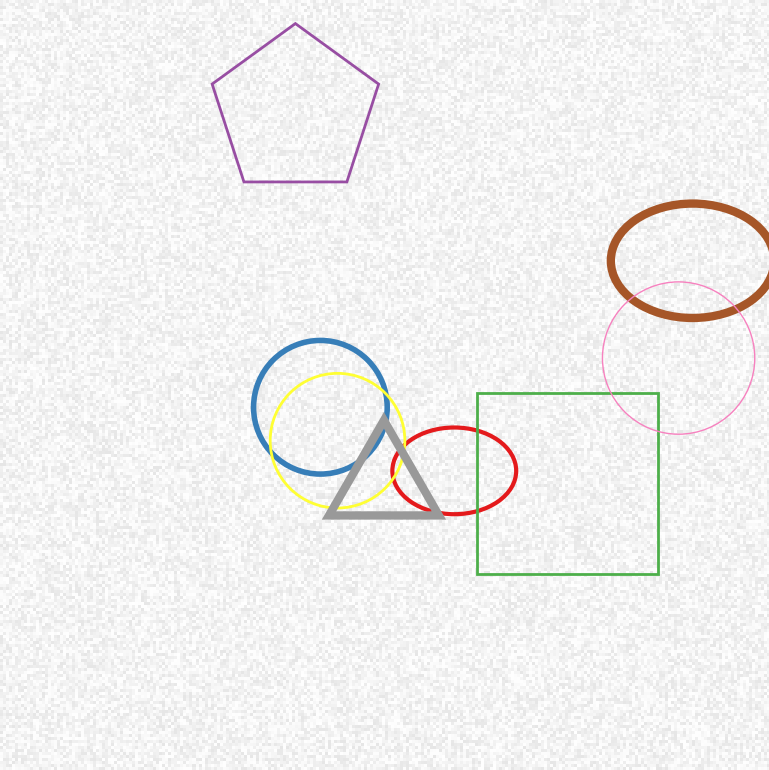[{"shape": "oval", "thickness": 1.5, "radius": 0.4, "center": [0.59, 0.389]}, {"shape": "circle", "thickness": 2, "radius": 0.43, "center": [0.416, 0.471]}, {"shape": "square", "thickness": 1, "radius": 0.59, "center": [0.737, 0.372]}, {"shape": "pentagon", "thickness": 1, "radius": 0.57, "center": [0.384, 0.856]}, {"shape": "circle", "thickness": 1, "radius": 0.44, "center": [0.438, 0.428]}, {"shape": "oval", "thickness": 3, "radius": 0.53, "center": [0.899, 0.661]}, {"shape": "circle", "thickness": 0.5, "radius": 0.49, "center": [0.881, 0.535]}, {"shape": "triangle", "thickness": 3, "radius": 0.41, "center": [0.499, 0.372]}]